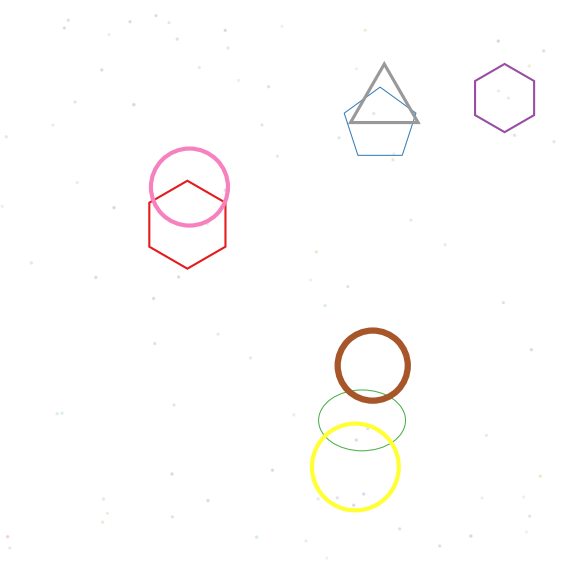[{"shape": "hexagon", "thickness": 1, "radius": 0.38, "center": [0.324, 0.61]}, {"shape": "pentagon", "thickness": 0.5, "radius": 0.33, "center": [0.658, 0.783]}, {"shape": "oval", "thickness": 0.5, "radius": 0.38, "center": [0.627, 0.271]}, {"shape": "hexagon", "thickness": 1, "radius": 0.3, "center": [0.874, 0.829]}, {"shape": "circle", "thickness": 2, "radius": 0.38, "center": [0.615, 0.191]}, {"shape": "circle", "thickness": 3, "radius": 0.3, "center": [0.645, 0.366]}, {"shape": "circle", "thickness": 2, "radius": 0.33, "center": [0.328, 0.675]}, {"shape": "triangle", "thickness": 1.5, "radius": 0.34, "center": [0.665, 0.821]}]